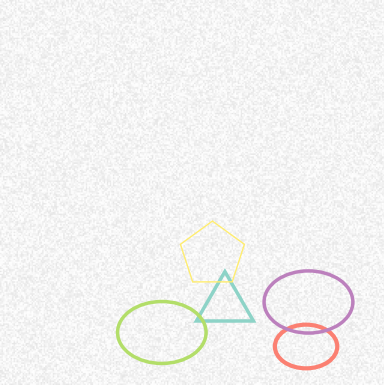[{"shape": "triangle", "thickness": 2.5, "radius": 0.43, "center": [0.584, 0.209]}, {"shape": "oval", "thickness": 3, "radius": 0.41, "center": [0.795, 0.1]}, {"shape": "oval", "thickness": 2.5, "radius": 0.57, "center": [0.42, 0.136]}, {"shape": "oval", "thickness": 2.5, "radius": 0.58, "center": [0.801, 0.216]}, {"shape": "pentagon", "thickness": 1, "radius": 0.44, "center": [0.552, 0.338]}]